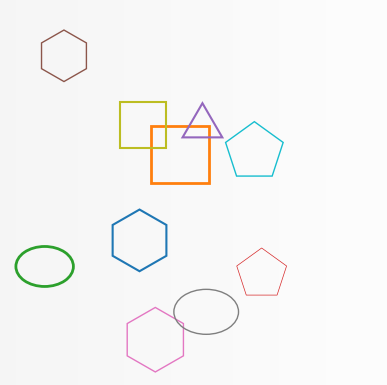[{"shape": "hexagon", "thickness": 1.5, "radius": 0.4, "center": [0.36, 0.376]}, {"shape": "square", "thickness": 2, "radius": 0.37, "center": [0.464, 0.599]}, {"shape": "oval", "thickness": 2, "radius": 0.37, "center": [0.115, 0.308]}, {"shape": "pentagon", "thickness": 0.5, "radius": 0.34, "center": [0.675, 0.288]}, {"shape": "triangle", "thickness": 1.5, "radius": 0.3, "center": [0.522, 0.673]}, {"shape": "hexagon", "thickness": 1, "radius": 0.33, "center": [0.165, 0.855]}, {"shape": "hexagon", "thickness": 1, "radius": 0.42, "center": [0.401, 0.118]}, {"shape": "oval", "thickness": 1, "radius": 0.42, "center": [0.532, 0.19]}, {"shape": "square", "thickness": 1.5, "radius": 0.3, "center": [0.369, 0.676]}, {"shape": "pentagon", "thickness": 1, "radius": 0.39, "center": [0.656, 0.606]}]